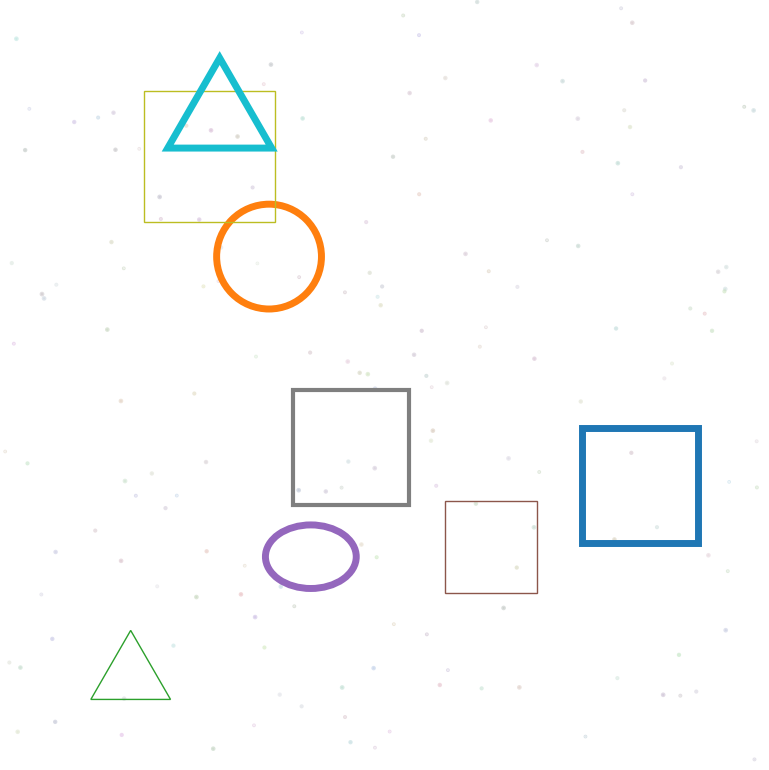[{"shape": "square", "thickness": 2.5, "radius": 0.38, "center": [0.831, 0.37]}, {"shape": "circle", "thickness": 2.5, "radius": 0.34, "center": [0.349, 0.667]}, {"shape": "triangle", "thickness": 0.5, "radius": 0.3, "center": [0.17, 0.122]}, {"shape": "oval", "thickness": 2.5, "radius": 0.29, "center": [0.404, 0.277]}, {"shape": "square", "thickness": 0.5, "radius": 0.3, "center": [0.638, 0.29]}, {"shape": "square", "thickness": 1.5, "radius": 0.37, "center": [0.456, 0.418]}, {"shape": "square", "thickness": 0.5, "radius": 0.43, "center": [0.272, 0.796]}, {"shape": "triangle", "thickness": 2.5, "radius": 0.39, "center": [0.285, 0.847]}]